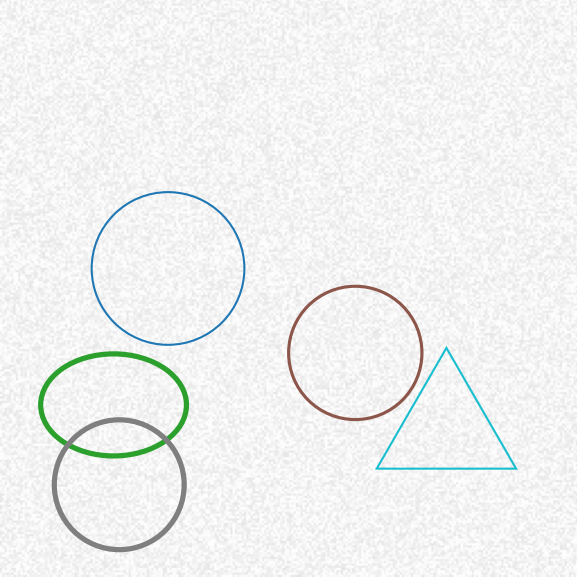[{"shape": "circle", "thickness": 1, "radius": 0.66, "center": [0.291, 0.534]}, {"shape": "oval", "thickness": 2.5, "radius": 0.63, "center": [0.197, 0.298]}, {"shape": "circle", "thickness": 1.5, "radius": 0.58, "center": [0.615, 0.388]}, {"shape": "circle", "thickness": 2.5, "radius": 0.56, "center": [0.206, 0.16]}, {"shape": "triangle", "thickness": 1, "radius": 0.7, "center": [0.773, 0.257]}]